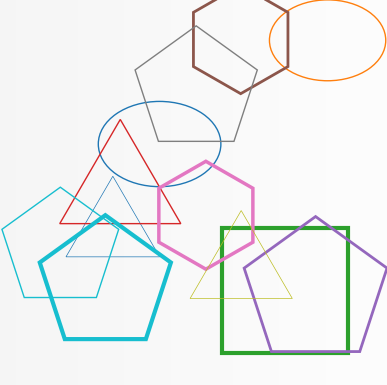[{"shape": "triangle", "thickness": 0.5, "radius": 0.7, "center": [0.291, 0.403]}, {"shape": "oval", "thickness": 1, "radius": 0.79, "center": [0.412, 0.626]}, {"shape": "oval", "thickness": 1, "radius": 0.75, "center": [0.845, 0.895]}, {"shape": "square", "thickness": 3, "radius": 0.81, "center": [0.736, 0.245]}, {"shape": "triangle", "thickness": 1, "radius": 0.9, "center": [0.31, 0.509]}, {"shape": "pentagon", "thickness": 2, "radius": 0.97, "center": [0.814, 0.244]}, {"shape": "hexagon", "thickness": 2, "radius": 0.7, "center": [0.621, 0.897]}, {"shape": "hexagon", "thickness": 2.5, "radius": 0.7, "center": [0.531, 0.441]}, {"shape": "pentagon", "thickness": 1, "radius": 0.83, "center": [0.506, 0.767]}, {"shape": "triangle", "thickness": 0.5, "radius": 0.76, "center": [0.622, 0.301]}, {"shape": "pentagon", "thickness": 3, "radius": 0.89, "center": [0.272, 0.263]}, {"shape": "pentagon", "thickness": 1, "radius": 0.79, "center": [0.156, 0.355]}]